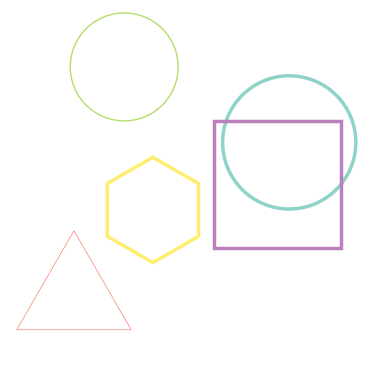[{"shape": "circle", "thickness": 2.5, "radius": 0.87, "center": [0.751, 0.63]}, {"shape": "triangle", "thickness": 0.5, "radius": 0.86, "center": [0.192, 0.229]}, {"shape": "circle", "thickness": 1, "radius": 0.7, "center": [0.323, 0.826]}, {"shape": "square", "thickness": 2.5, "radius": 0.83, "center": [0.721, 0.52]}, {"shape": "hexagon", "thickness": 2.5, "radius": 0.68, "center": [0.397, 0.455]}]